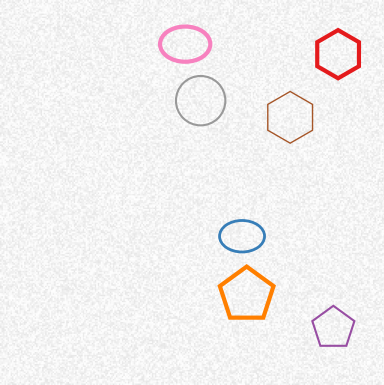[{"shape": "hexagon", "thickness": 3, "radius": 0.31, "center": [0.878, 0.859]}, {"shape": "oval", "thickness": 2, "radius": 0.29, "center": [0.629, 0.386]}, {"shape": "pentagon", "thickness": 1.5, "radius": 0.29, "center": [0.866, 0.148]}, {"shape": "pentagon", "thickness": 3, "radius": 0.37, "center": [0.641, 0.234]}, {"shape": "hexagon", "thickness": 1, "radius": 0.34, "center": [0.754, 0.695]}, {"shape": "oval", "thickness": 3, "radius": 0.33, "center": [0.481, 0.885]}, {"shape": "circle", "thickness": 1.5, "radius": 0.32, "center": [0.521, 0.739]}]